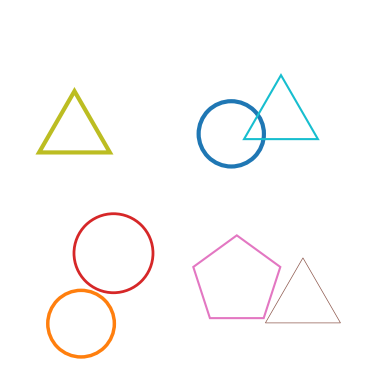[{"shape": "circle", "thickness": 3, "radius": 0.42, "center": [0.601, 0.652]}, {"shape": "circle", "thickness": 2.5, "radius": 0.43, "center": [0.211, 0.159]}, {"shape": "circle", "thickness": 2, "radius": 0.51, "center": [0.295, 0.342]}, {"shape": "triangle", "thickness": 0.5, "radius": 0.56, "center": [0.787, 0.218]}, {"shape": "pentagon", "thickness": 1.5, "radius": 0.59, "center": [0.615, 0.27]}, {"shape": "triangle", "thickness": 3, "radius": 0.53, "center": [0.193, 0.657]}, {"shape": "triangle", "thickness": 1.5, "radius": 0.55, "center": [0.73, 0.694]}]